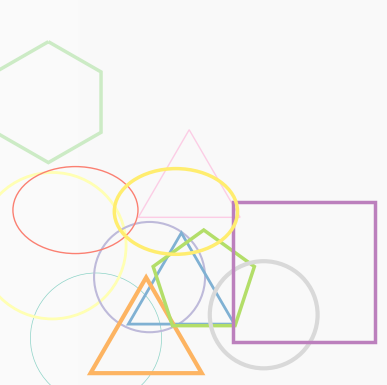[{"shape": "circle", "thickness": 0.5, "radius": 0.85, "center": [0.248, 0.122]}, {"shape": "circle", "thickness": 2, "radius": 0.95, "center": [0.135, 0.362]}, {"shape": "circle", "thickness": 1.5, "radius": 0.72, "center": [0.386, 0.28]}, {"shape": "oval", "thickness": 1, "radius": 0.81, "center": [0.195, 0.454]}, {"shape": "triangle", "thickness": 2, "radius": 0.79, "center": [0.468, 0.237]}, {"shape": "triangle", "thickness": 3, "radius": 0.83, "center": [0.377, 0.114]}, {"shape": "pentagon", "thickness": 2.5, "radius": 0.69, "center": [0.526, 0.265]}, {"shape": "triangle", "thickness": 1, "radius": 0.76, "center": [0.488, 0.511]}, {"shape": "circle", "thickness": 3, "radius": 0.7, "center": [0.68, 0.182]}, {"shape": "square", "thickness": 2.5, "radius": 0.91, "center": [0.784, 0.293]}, {"shape": "hexagon", "thickness": 2.5, "radius": 0.78, "center": [0.125, 0.735]}, {"shape": "oval", "thickness": 2.5, "radius": 0.79, "center": [0.454, 0.451]}]